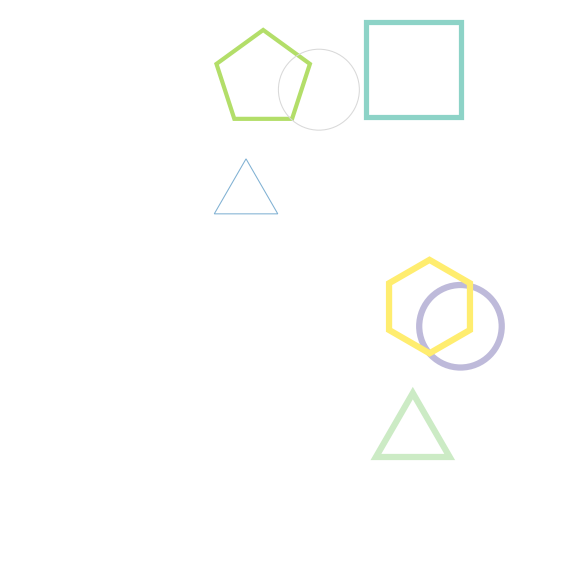[{"shape": "square", "thickness": 2.5, "radius": 0.41, "center": [0.717, 0.878]}, {"shape": "circle", "thickness": 3, "radius": 0.36, "center": [0.797, 0.434]}, {"shape": "triangle", "thickness": 0.5, "radius": 0.32, "center": [0.426, 0.661]}, {"shape": "pentagon", "thickness": 2, "radius": 0.43, "center": [0.456, 0.862]}, {"shape": "circle", "thickness": 0.5, "radius": 0.35, "center": [0.552, 0.844]}, {"shape": "triangle", "thickness": 3, "radius": 0.37, "center": [0.715, 0.245]}, {"shape": "hexagon", "thickness": 3, "radius": 0.4, "center": [0.744, 0.468]}]